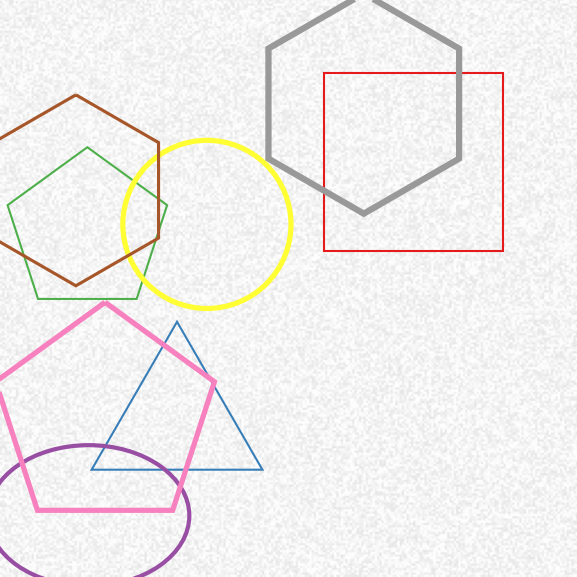[{"shape": "square", "thickness": 1, "radius": 0.77, "center": [0.716, 0.719]}, {"shape": "triangle", "thickness": 1, "radius": 0.85, "center": [0.307, 0.271]}, {"shape": "pentagon", "thickness": 1, "radius": 0.73, "center": [0.151, 0.599]}, {"shape": "oval", "thickness": 2, "radius": 0.87, "center": [0.153, 0.106]}, {"shape": "circle", "thickness": 2.5, "radius": 0.73, "center": [0.358, 0.611]}, {"shape": "hexagon", "thickness": 1.5, "radius": 0.83, "center": [0.131, 0.67]}, {"shape": "pentagon", "thickness": 2.5, "radius": 1.0, "center": [0.182, 0.277]}, {"shape": "hexagon", "thickness": 3, "radius": 0.95, "center": [0.63, 0.82]}]